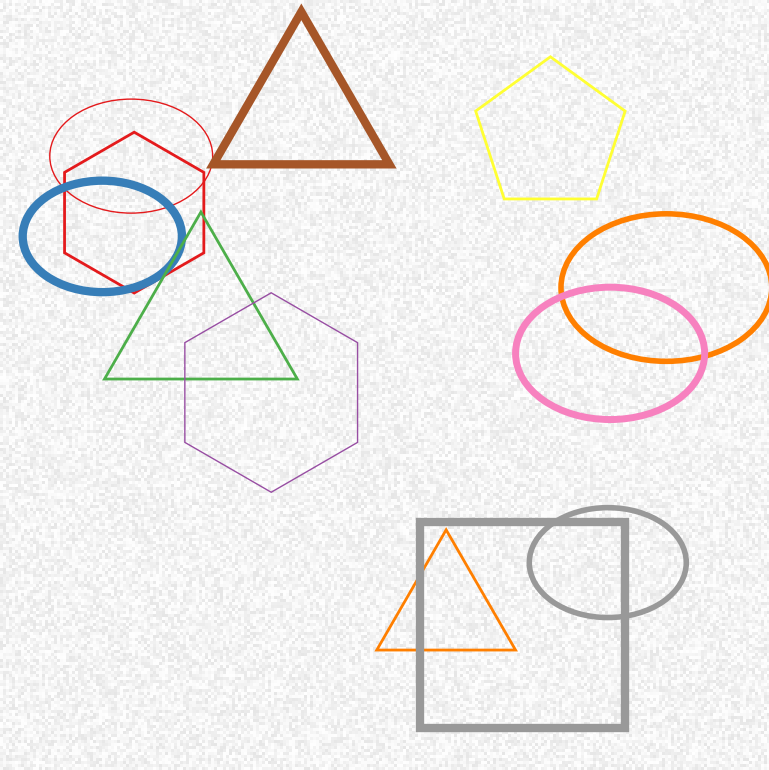[{"shape": "oval", "thickness": 0.5, "radius": 0.53, "center": [0.17, 0.797]}, {"shape": "hexagon", "thickness": 1, "radius": 0.52, "center": [0.174, 0.724]}, {"shape": "oval", "thickness": 3, "radius": 0.52, "center": [0.133, 0.693]}, {"shape": "triangle", "thickness": 1, "radius": 0.72, "center": [0.261, 0.58]}, {"shape": "hexagon", "thickness": 0.5, "radius": 0.65, "center": [0.352, 0.49]}, {"shape": "triangle", "thickness": 1, "radius": 0.52, "center": [0.579, 0.208]}, {"shape": "oval", "thickness": 2, "radius": 0.68, "center": [0.865, 0.627]}, {"shape": "pentagon", "thickness": 1, "radius": 0.51, "center": [0.715, 0.824]}, {"shape": "triangle", "thickness": 3, "radius": 0.66, "center": [0.391, 0.853]}, {"shape": "oval", "thickness": 2.5, "radius": 0.61, "center": [0.792, 0.541]}, {"shape": "square", "thickness": 3, "radius": 0.67, "center": [0.678, 0.188]}, {"shape": "oval", "thickness": 2, "radius": 0.51, "center": [0.789, 0.269]}]